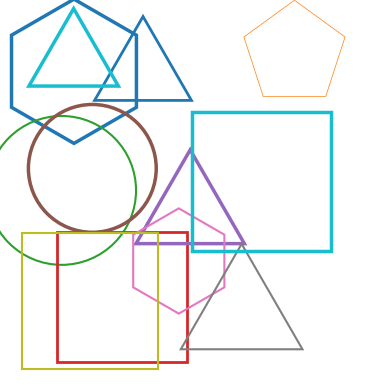[{"shape": "triangle", "thickness": 2, "radius": 0.73, "center": [0.371, 0.812]}, {"shape": "hexagon", "thickness": 2.5, "radius": 0.94, "center": [0.192, 0.815]}, {"shape": "pentagon", "thickness": 0.5, "radius": 0.69, "center": [0.765, 0.861]}, {"shape": "circle", "thickness": 1.5, "radius": 0.97, "center": [0.16, 0.505]}, {"shape": "square", "thickness": 2, "radius": 0.84, "center": [0.317, 0.229]}, {"shape": "triangle", "thickness": 2.5, "radius": 0.81, "center": [0.494, 0.448]}, {"shape": "circle", "thickness": 2.5, "radius": 0.83, "center": [0.24, 0.563]}, {"shape": "hexagon", "thickness": 1.5, "radius": 0.68, "center": [0.464, 0.322]}, {"shape": "triangle", "thickness": 1.5, "radius": 0.91, "center": [0.628, 0.184]}, {"shape": "square", "thickness": 1.5, "radius": 0.88, "center": [0.233, 0.217]}, {"shape": "triangle", "thickness": 2.5, "radius": 0.67, "center": [0.191, 0.844]}, {"shape": "square", "thickness": 2.5, "radius": 0.9, "center": [0.68, 0.529]}]